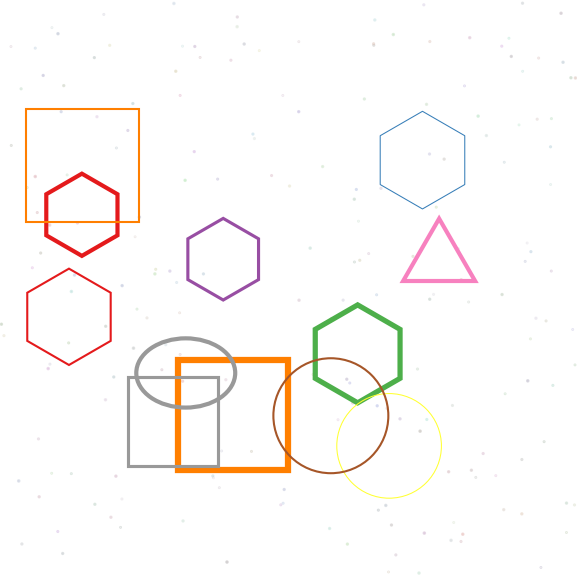[{"shape": "hexagon", "thickness": 2, "radius": 0.36, "center": [0.142, 0.627]}, {"shape": "hexagon", "thickness": 1, "radius": 0.42, "center": [0.119, 0.451]}, {"shape": "hexagon", "thickness": 0.5, "radius": 0.42, "center": [0.732, 0.722]}, {"shape": "hexagon", "thickness": 2.5, "radius": 0.42, "center": [0.619, 0.386]}, {"shape": "hexagon", "thickness": 1.5, "radius": 0.35, "center": [0.386, 0.55]}, {"shape": "square", "thickness": 3, "radius": 0.48, "center": [0.403, 0.28]}, {"shape": "square", "thickness": 1, "radius": 0.49, "center": [0.144, 0.713]}, {"shape": "circle", "thickness": 0.5, "radius": 0.45, "center": [0.674, 0.227]}, {"shape": "circle", "thickness": 1, "radius": 0.5, "center": [0.573, 0.279]}, {"shape": "triangle", "thickness": 2, "radius": 0.36, "center": [0.76, 0.549]}, {"shape": "oval", "thickness": 2, "radius": 0.43, "center": [0.322, 0.353]}, {"shape": "square", "thickness": 1.5, "radius": 0.39, "center": [0.3, 0.269]}]